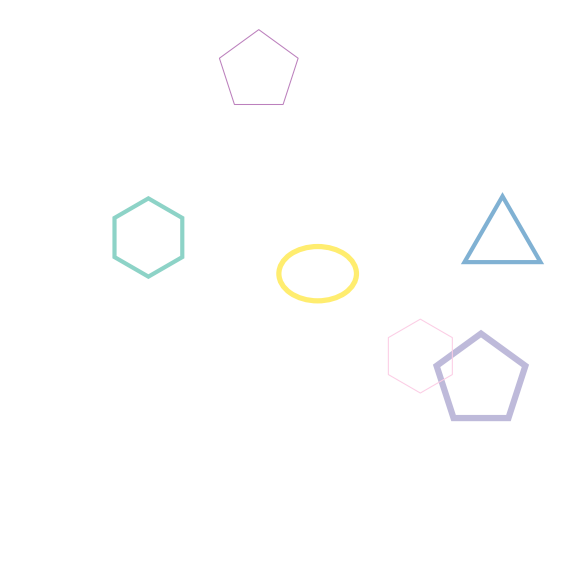[{"shape": "hexagon", "thickness": 2, "radius": 0.34, "center": [0.257, 0.588]}, {"shape": "pentagon", "thickness": 3, "radius": 0.4, "center": [0.833, 0.341]}, {"shape": "triangle", "thickness": 2, "radius": 0.38, "center": [0.87, 0.583]}, {"shape": "hexagon", "thickness": 0.5, "radius": 0.32, "center": [0.728, 0.383]}, {"shape": "pentagon", "thickness": 0.5, "radius": 0.36, "center": [0.448, 0.876]}, {"shape": "oval", "thickness": 2.5, "radius": 0.34, "center": [0.55, 0.525]}]